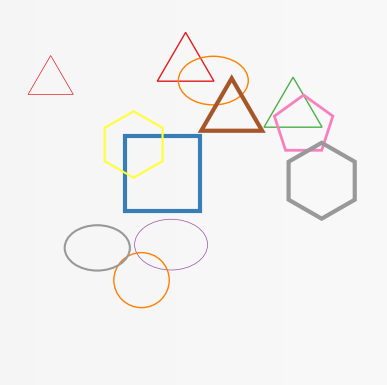[{"shape": "triangle", "thickness": 0.5, "radius": 0.34, "center": [0.131, 0.788]}, {"shape": "triangle", "thickness": 1, "radius": 0.42, "center": [0.479, 0.831]}, {"shape": "square", "thickness": 3, "radius": 0.49, "center": [0.42, 0.549]}, {"shape": "triangle", "thickness": 1, "radius": 0.43, "center": [0.756, 0.713]}, {"shape": "oval", "thickness": 0.5, "radius": 0.47, "center": [0.442, 0.365]}, {"shape": "circle", "thickness": 1, "radius": 0.36, "center": [0.365, 0.272]}, {"shape": "oval", "thickness": 1, "radius": 0.45, "center": [0.55, 0.791]}, {"shape": "hexagon", "thickness": 1.5, "radius": 0.43, "center": [0.345, 0.625]}, {"shape": "triangle", "thickness": 3, "radius": 0.45, "center": [0.598, 0.706]}, {"shape": "pentagon", "thickness": 2, "radius": 0.4, "center": [0.784, 0.674]}, {"shape": "oval", "thickness": 1.5, "radius": 0.42, "center": [0.251, 0.356]}, {"shape": "hexagon", "thickness": 3, "radius": 0.49, "center": [0.83, 0.531]}]